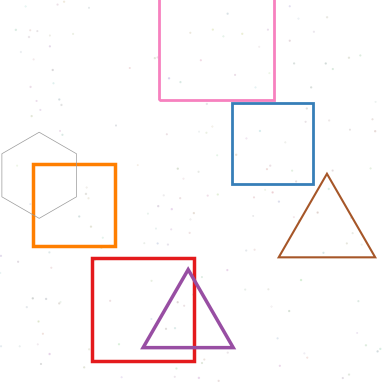[{"shape": "square", "thickness": 2.5, "radius": 0.66, "center": [0.371, 0.196]}, {"shape": "square", "thickness": 2, "radius": 0.53, "center": [0.707, 0.628]}, {"shape": "triangle", "thickness": 2.5, "radius": 0.68, "center": [0.489, 0.165]}, {"shape": "square", "thickness": 2.5, "radius": 0.53, "center": [0.192, 0.466]}, {"shape": "triangle", "thickness": 1.5, "radius": 0.72, "center": [0.849, 0.404]}, {"shape": "square", "thickness": 2, "radius": 0.74, "center": [0.562, 0.888]}, {"shape": "hexagon", "thickness": 0.5, "radius": 0.56, "center": [0.102, 0.545]}]